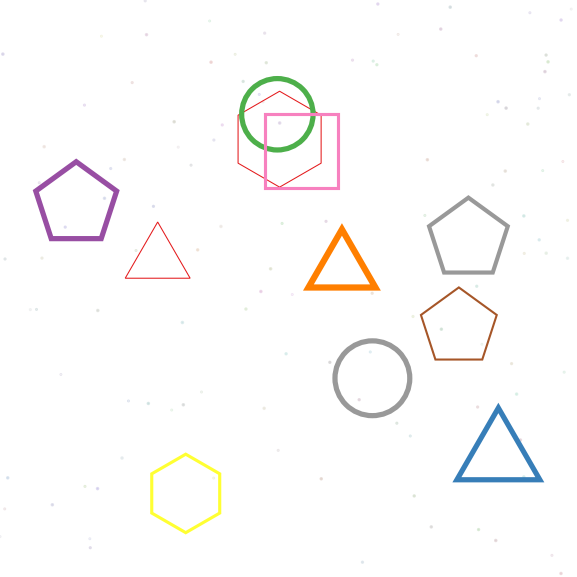[{"shape": "hexagon", "thickness": 0.5, "radius": 0.42, "center": [0.484, 0.758]}, {"shape": "triangle", "thickness": 0.5, "radius": 0.32, "center": [0.273, 0.55]}, {"shape": "triangle", "thickness": 2.5, "radius": 0.41, "center": [0.863, 0.21]}, {"shape": "circle", "thickness": 2.5, "radius": 0.31, "center": [0.48, 0.801]}, {"shape": "pentagon", "thickness": 2.5, "radius": 0.37, "center": [0.132, 0.645]}, {"shape": "triangle", "thickness": 3, "radius": 0.34, "center": [0.592, 0.535]}, {"shape": "hexagon", "thickness": 1.5, "radius": 0.34, "center": [0.322, 0.145]}, {"shape": "pentagon", "thickness": 1, "radius": 0.35, "center": [0.795, 0.432]}, {"shape": "square", "thickness": 1.5, "radius": 0.32, "center": [0.522, 0.737]}, {"shape": "circle", "thickness": 2.5, "radius": 0.32, "center": [0.645, 0.344]}, {"shape": "pentagon", "thickness": 2, "radius": 0.36, "center": [0.811, 0.585]}]